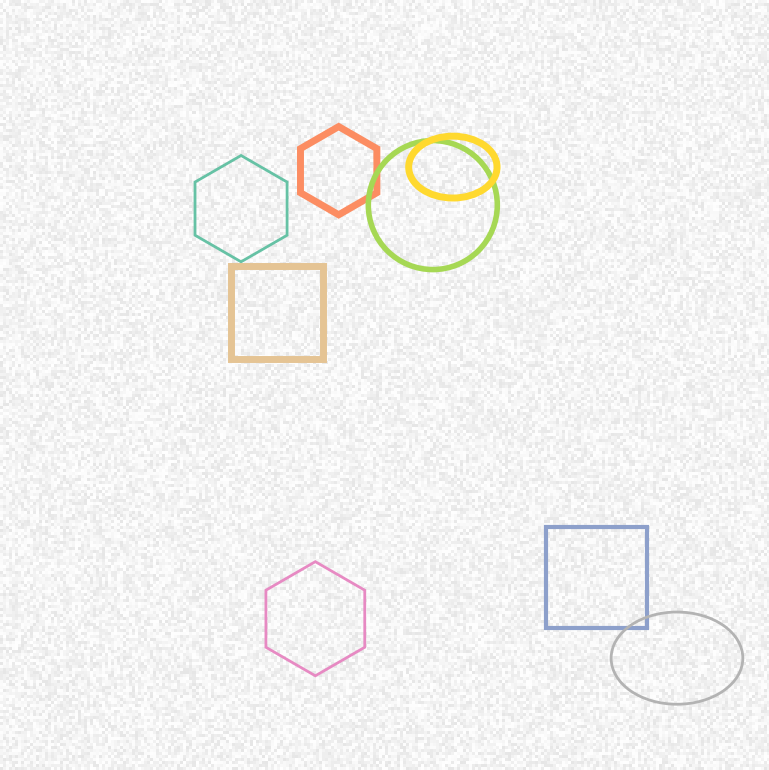[{"shape": "hexagon", "thickness": 1, "radius": 0.35, "center": [0.313, 0.729]}, {"shape": "hexagon", "thickness": 2.5, "radius": 0.29, "center": [0.44, 0.778]}, {"shape": "square", "thickness": 1.5, "radius": 0.33, "center": [0.774, 0.25]}, {"shape": "hexagon", "thickness": 1, "radius": 0.37, "center": [0.41, 0.196]}, {"shape": "circle", "thickness": 2, "radius": 0.42, "center": [0.562, 0.734]}, {"shape": "oval", "thickness": 2.5, "radius": 0.29, "center": [0.588, 0.783]}, {"shape": "square", "thickness": 2.5, "radius": 0.3, "center": [0.36, 0.594]}, {"shape": "oval", "thickness": 1, "radius": 0.43, "center": [0.879, 0.145]}]